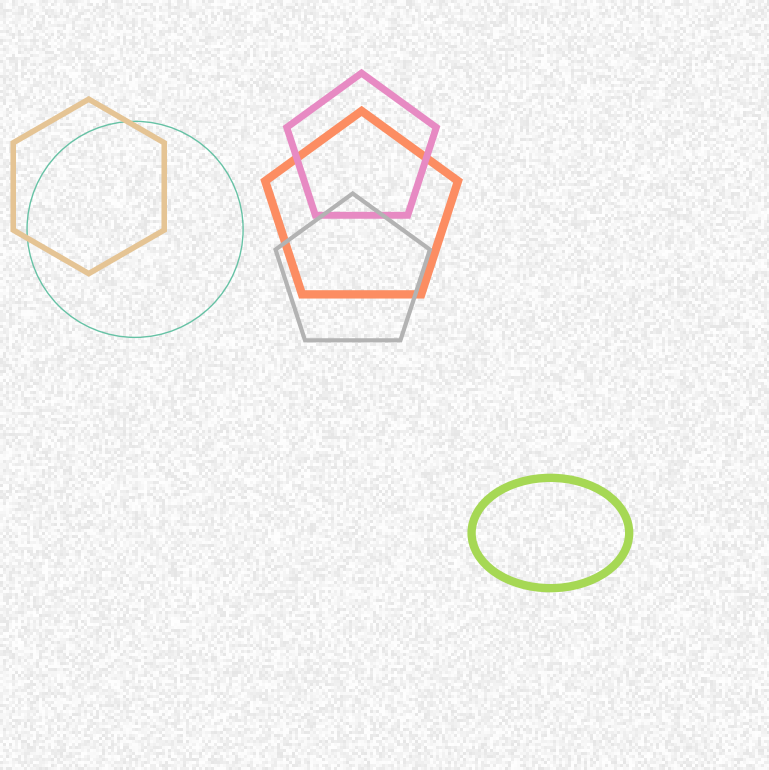[{"shape": "circle", "thickness": 0.5, "radius": 0.7, "center": [0.175, 0.702]}, {"shape": "pentagon", "thickness": 3, "radius": 0.66, "center": [0.47, 0.724]}, {"shape": "pentagon", "thickness": 2.5, "radius": 0.51, "center": [0.47, 0.803]}, {"shape": "oval", "thickness": 3, "radius": 0.51, "center": [0.715, 0.308]}, {"shape": "hexagon", "thickness": 2, "radius": 0.57, "center": [0.115, 0.758]}, {"shape": "pentagon", "thickness": 1.5, "radius": 0.53, "center": [0.458, 0.643]}]